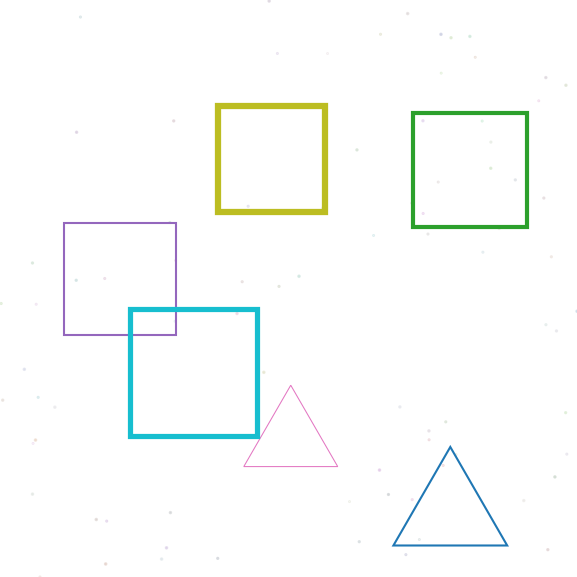[{"shape": "triangle", "thickness": 1, "radius": 0.57, "center": [0.78, 0.111]}, {"shape": "square", "thickness": 2, "radius": 0.49, "center": [0.813, 0.704]}, {"shape": "square", "thickness": 1, "radius": 0.49, "center": [0.208, 0.517]}, {"shape": "triangle", "thickness": 0.5, "radius": 0.47, "center": [0.503, 0.238]}, {"shape": "square", "thickness": 3, "radius": 0.46, "center": [0.47, 0.723]}, {"shape": "square", "thickness": 2.5, "radius": 0.55, "center": [0.335, 0.354]}]